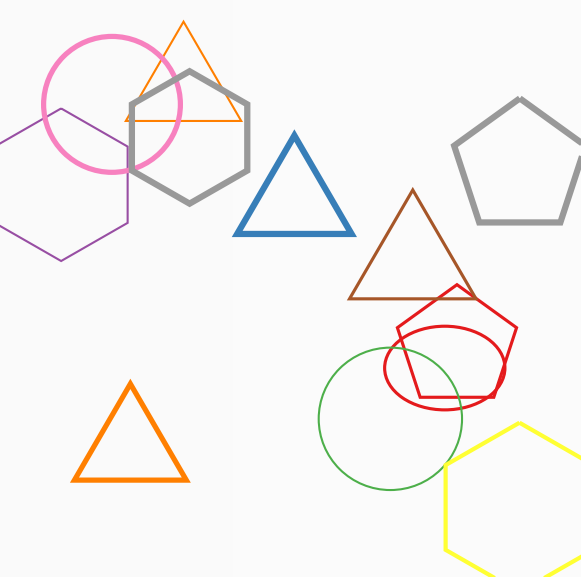[{"shape": "pentagon", "thickness": 1.5, "radius": 0.54, "center": [0.786, 0.398]}, {"shape": "oval", "thickness": 1.5, "radius": 0.52, "center": [0.765, 0.362]}, {"shape": "triangle", "thickness": 3, "radius": 0.57, "center": [0.506, 0.651]}, {"shape": "circle", "thickness": 1, "radius": 0.62, "center": [0.672, 0.274]}, {"shape": "hexagon", "thickness": 1, "radius": 0.66, "center": [0.105, 0.679]}, {"shape": "triangle", "thickness": 2.5, "radius": 0.56, "center": [0.224, 0.223]}, {"shape": "triangle", "thickness": 1, "radius": 0.57, "center": [0.316, 0.847]}, {"shape": "hexagon", "thickness": 2, "radius": 0.73, "center": [0.894, 0.12]}, {"shape": "triangle", "thickness": 1.5, "radius": 0.63, "center": [0.71, 0.545]}, {"shape": "circle", "thickness": 2.5, "radius": 0.59, "center": [0.193, 0.818]}, {"shape": "pentagon", "thickness": 3, "radius": 0.59, "center": [0.894, 0.71]}, {"shape": "hexagon", "thickness": 3, "radius": 0.57, "center": [0.326, 0.761]}]